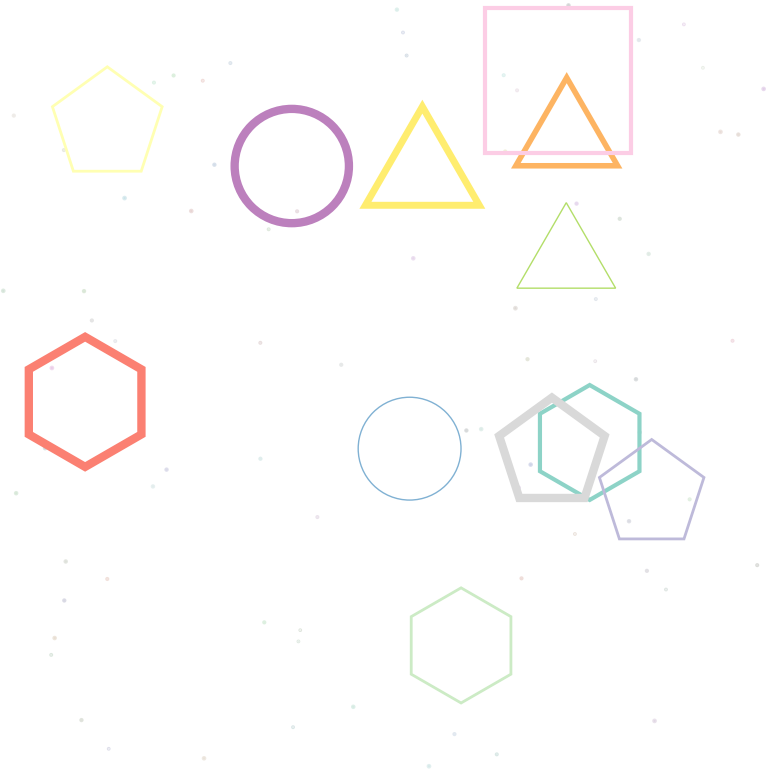[{"shape": "hexagon", "thickness": 1.5, "radius": 0.37, "center": [0.766, 0.425]}, {"shape": "pentagon", "thickness": 1, "radius": 0.37, "center": [0.139, 0.838]}, {"shape": "pentagon", "thickness": 1, "radius": 0.36, "center": [0.846, 0.358]}, {"shape": "hexagon", "thickness": 3, "radius": 0.42, "center": [0.111, 0.478]}, {"shape": "circle", "thickness": 0.5, "radius": 0.33, "center": [0.532, 0.417]}, {"shape": "triangle", "thickness": 2, "radius": 0.38, "center": [0.736, 0.823]}, {"shape": "triangle", "thickness": 0.5, "radius": 0.37, "center": [0.735, 0.663]}, {"shape": "square", "thickness": 1.5, "radius": 0.47, "center": [0.725, 0.895]}, {"shape": "pentagon", "thickness": 3, "radius": 0.36, "center": [0.717, 0.412]}, {"shape": "circle", "thickness": 3, "radius": 0.37, "center": [0.379, 0.784]}, {"shape": "hexagon", "thickness": 1, "radius": 0.37, "center": [0.599, 0.162]}, {"shape": "triangle", "thickness": 2.5, "radius": 0.43, "center": [0.549, 0.776]}]